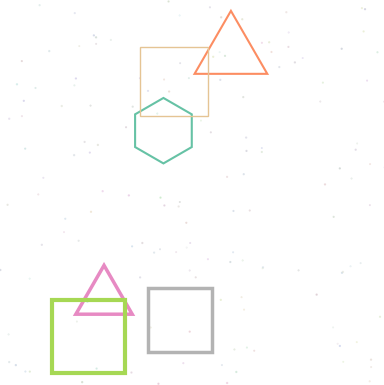[{"shape": "hexagon", "thickness": 1.5, "radius": 0.42, "center": [0.425, 0.661]}, {"shape": "triangle", "thickness": 1.5, "radius": 0.55, "center": [0.6, 0.863]}, {"shape": "triangle", "thickness": 2.5, "radius": 0.42, "center": [0.27, 0.226]}, {"shape": "square", "thickness": 3, "radius": 0.48, "center": [0.23, 0.126]}, {"shape": "square", "thickness": 1, "radius": 0.45, "center": [0.452, 0.789]}, {"shape": "square", "thickness": 2.5, "radius": 0.41, "center": [0.467, 0.168]}]